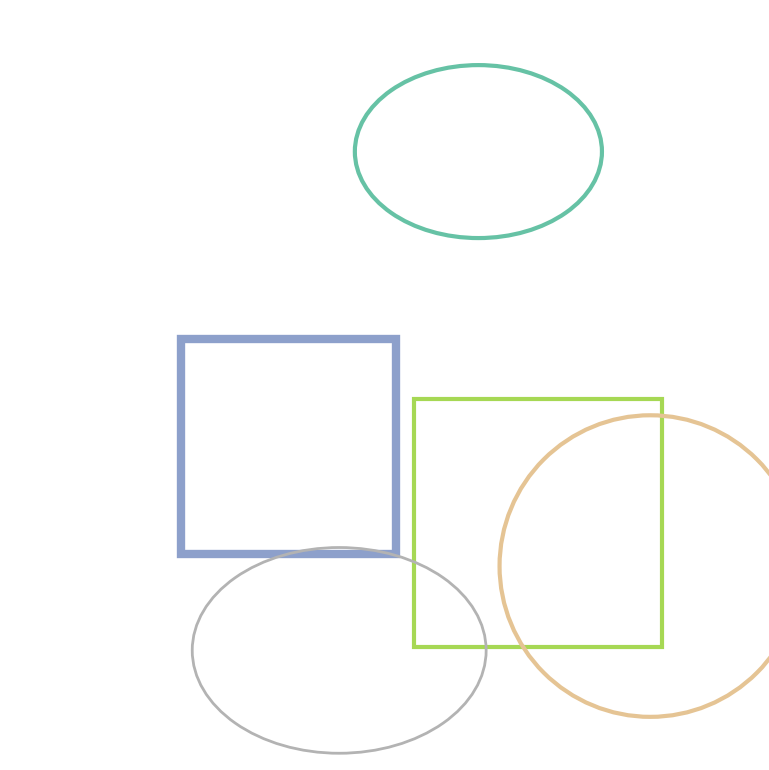[{"shape": "oval", "thickness": 1.5, "radius": 0.8, "center": [0.621, 0.803]}, {"shape": "square", "thickness": 3, "radius": 0.7, "center": [0.375, 0.42]}, {"shape": "square", "thickness": 1.5, "radius": 0.81, "center": [0.699, 0.32]}, {"shape": "circle", "thickness": 1.5, "radius": 0.98, "center": [0.845, 0.265]}, {"shape": "oval", "thickness": 1, "radius": 0.95, "center": [0.441, 0.155]}]